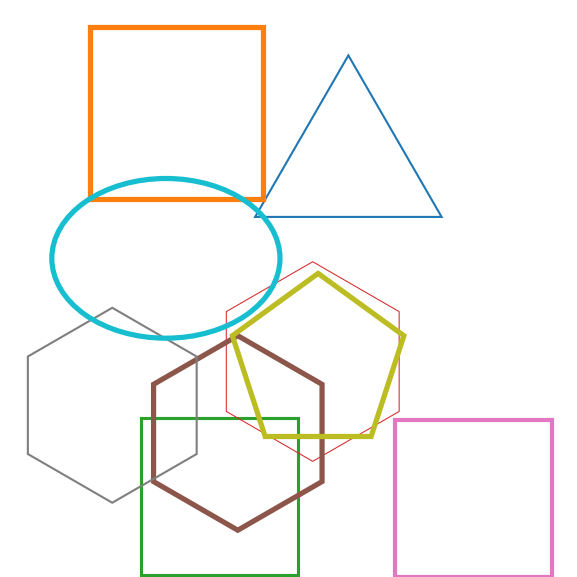[{"shape": "triangle", "thickness": 1, "radius": 0.93, "center": [0.603, 0.717]}, {"shape": "square", "thickness": 2.5, "radius": 0.75, "center": [0.306, 0.804]}, {"shape": "square", "thickness": 1.5, "radius": 0.68, "center": [0.38, 0.14]}, {"shape": "hexagon", "thickness": 0.5, "radius": 0.86, "center": [0.542, 0.373]}, {"shape": "hexagon", "thickness": 2.5, "radius": 0.84, "center": [0.412, 0.249]}, {"shape": "square", "thickness": 2, "radius": 0.68, "center": [0.82, 0.136]}, {"shape": "hexagon", "thickness": 1, "radius": 0.84, "center": [0.194, 0.297]}, {"shape": "pentagon", "thickness": 2.5, "radius": 0.78, "center": [0.551, 0.37]}, {"shape": "oval", "thickness": 2.5, "radius": 0.99, "center": [0.287, 0.552]}]